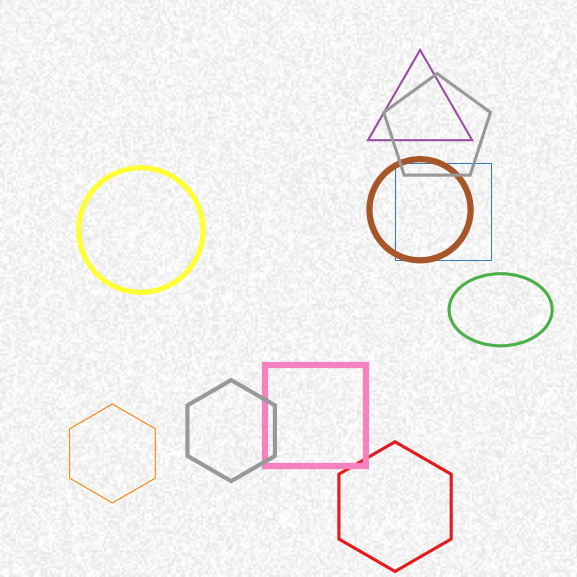[{"shape": "hexagon", "thickness": 1.5, "radius": 0.56, "center": [0.684, 0.122]}, {"shape": "square", "thickness": 0.5, "radius": 0.42, "center": [0.767, 0.633]}, {"shape": "oval", "thickness": 1.5, "radius": 0.45, "center": [0.867, 0.463]}, {"shape": "triangle", "thickness": 1, "radius": 0.52, "center": [0.727, 0.808]}, {"shape": "hexagon", "thickness": 0.5, "radius": 0.43, "center": [0.195, 0.214]}, {"shape": "circle", "thickness": 2.5, "radius": 0.54, "center": [0.244, 0.601]}, {"shape": "circle", "thickness": 3, "radius": 0.44, "center": [0.727, 0.636]}, {"shape": "square", "thickness": 3, "radius": 0.44, "center": [0.547, 0.28]}, {"shape": "hexagon", "thickness": 2, "radius": 0.44, "center": [0.4, 0.253]}, {"shape": "pentagon", "thickness": 1.5, "radius": 0.49, "center": [0.757, 0.774]}]